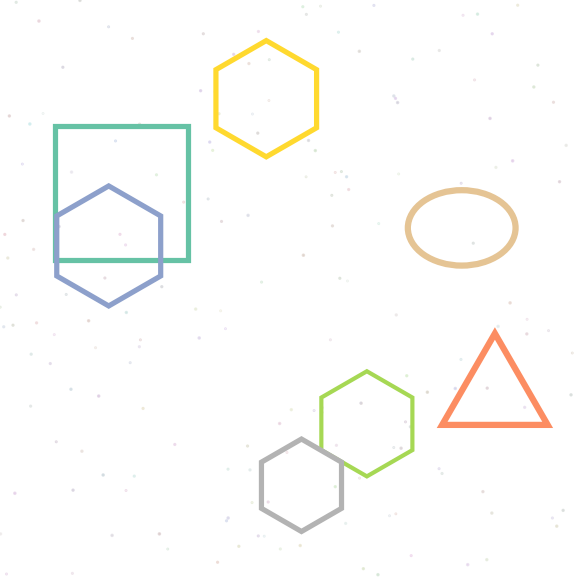[{"shape": "square", "thickness": 2.5, "radius": 0.58, "center": [0.211, 0.665]}, {"shape": "triangle", "thickness": 3, "radius": 0.53, "center": [0.857, 0.316]}, {"shape": "hexagon", "thickness": 2.5, "radius": 0.52, "center": [0.188, 0.573]}, {"shape": "hexagon", "thickness": 2, "radius": 0.46, "center": [0.635, 0.265]}, {"shape": "hexagon", "thickness": 2.5, "radius": 0.5, "center": [0.461, 0.828]}, {"shape": "oval", "thickness": 3, "radius": 0.47, "center": [0.799, 0.605]}, {"shape": "hexagon", "thickness": 2.5, "radius": 0.4, "center": [0.522, 0.159]}]